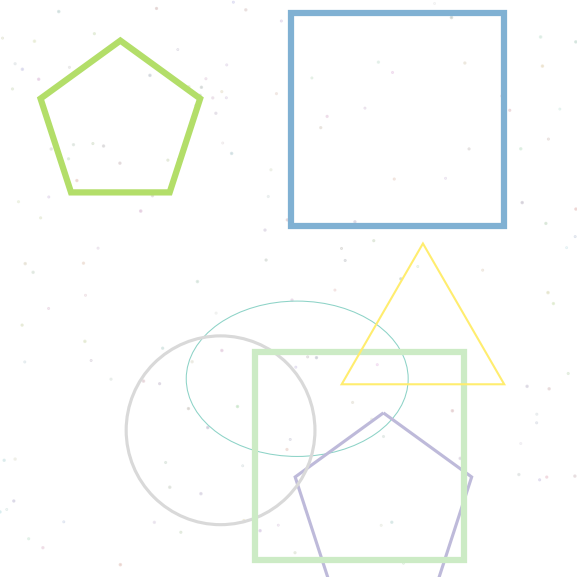[{"shape": "oval", "thickness": 0.5, "radius": 0.96, "center": [0.515, 0.343]}, {"shape": "pentagon", "thickness": 1.5, "radius": 0.8, "center": [0.664, 0.124]}, {"shape": "square", "thickness": 3, "radius": 0.92, "center": [0.688, 0.793]}, {"shape": "pentagon", "thickness": 3, "radius": 0.73, "center": [0.208, 0.784]}, {"shape": "circle", "thickness": 1.5, "radius": 0.82, "center": [0.382, 0.254]}, {"shape": "square", "thickness": 3, "radius": 0.9, "center": [0.623, 0.209]}, {"shape": "triangle", "thickness": 1, "radius": 0.81, "center": [0.732, 0.415]}]